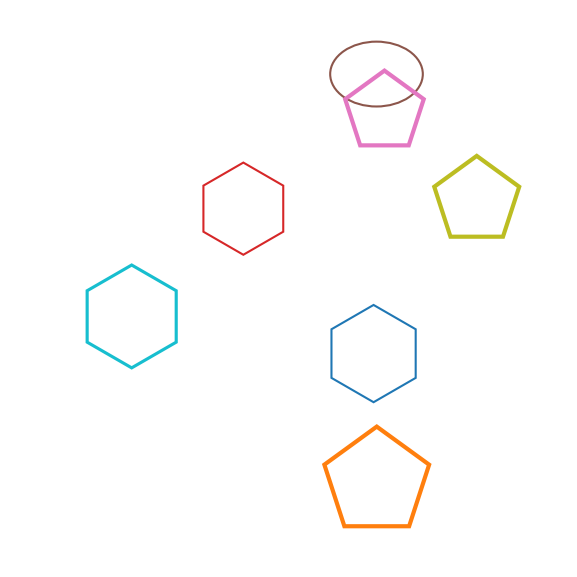[{"shape": "hexagon", "thickness": 1, "radius": 0.42, "center": [0.647, 0.387]}, {"shape": "pentagon", "thickness": 2, "radius": 0.48, "center": [0.652, 0.165]}, {"shape": "hexagon", "thickness": 1, "radius": 0.4, "center": [0.421, 0.638]}, {"shape": "oval", "thickness": 1, "radius": 0.4, "center": [0.652, 0.871]}, {"shape": "pentagon", "thickness": 2, "radius": 0.36, "center": [0.666, 0.805]}, {"shape": "pentagon", "thickness": 2, "radius": 0.39, "center": [0.826, 0.652]}, {"shape": "hexagon", "thickness": 1.5, "radius": 0.45, "center": [0.228, 0.451]}]